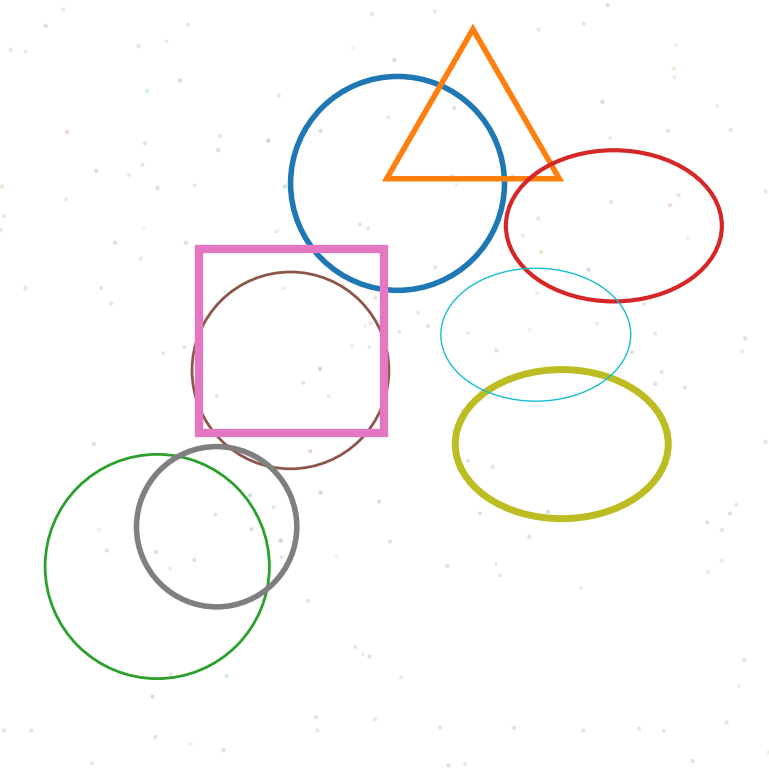[{"shape": "circle", "thickness": 2, "radius": 0.69, "center": [0.516, 0.762]}, {"shape": "triangle", "thickness": 2, "radius": 0.65, "center": [0.614, 0.833]}, {"shape": "circle", "thickness": 1, "radius": 0.73, "center": [0.204, 0.264]}, {"shape": "oval", "thickness": 1.5, "radius": 0.7, "center": [0.797, 0.707]}, {"shape": "circle", "thickness": 1, "radius": 0.64, "center": [0.377, 0.519]}, {"shape": "square", "thickness": 3, "radius": 0.6, "center": [0.378, 0.557]}, {"shape": "circle", "thickness": 2, "radius": 0.52, "center": [0.281, 0.316]}, {"shape": "oval", "thickness": 2.5, "radius": 0.69, "center": [0.73, 0.423]}, {"shape": "oval", "thickness": 0.5, "radius": 0.62, "center": [0.696, 0.565]}]